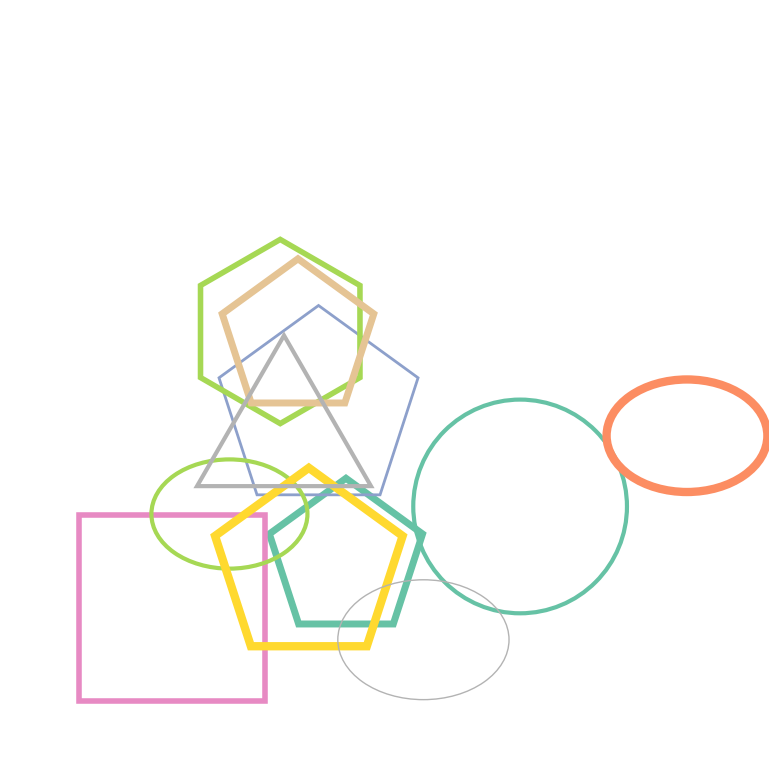[{"shape": "pentagon", "thickness": 2.5, "radius": 0.52, "center": [0.449, 0.274]}, {"shape": "circle", "thickness": 1.5, "radius": 0.69, "center": [0.675, 0.342]}, {"shape": "oval", "thickness": 3, "radius": 0.52, "center": [0.892, 0.434]}, {"shape": "pentagon", "thickness": 1, "radius": 0.68, "center": [0.414, 0.467]}, {"shape": "square", "thickness": 2, "radius": 0.6, "center": [0.224, 0.211]}, {"shape": "hexagon", "thickness": 2, "radius": 0.6, "center": [0.364, 0.569]}, {"shape": "oval", "thickness": 1.5, "radius": 0.51, "center": [0.298, 0.332]}, {"shape": "pentagon", "thickness": 3, "radius": 0.64, "center": [0.401, 0.264]}, {"shape": "pentagon", "thickness": 2.5, "radius": 0.52, "center": [0.387, 0.56]}, {"shape": "oval", "thickness": 0.5, "radius": 0.56, "center": [0.55, 0.169]}, {"shape": "triangle", "thickness": 1.5, "radius": 0.65, "center": [0.369, 0.434]}]